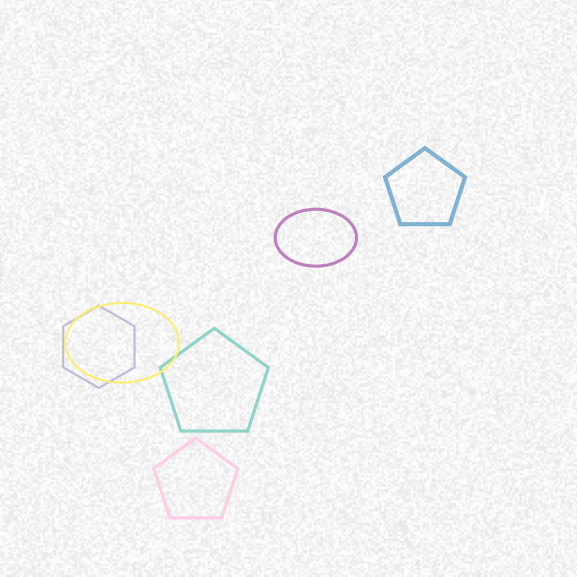[{"shape": "pentagon", "thickness": 1.5, "radius": 0.49, "center": [0.371, 0.332]}, {"shape": "hexagon", "thickness": 1, "radius": 0.36, "center": [0.171, 0.399]}, {"shape": "pentagon", "thickness": 2, "radius": 0.36, "center": [0.736, 0.67]}, {"shape": "pentagon", "thickness": 1.5, "radius": 0.38, "center": [0.339, 0.164]}, {"shape": "oval", "thickness": 1.5, "radius": 0.35, "center": [0.547, 0.588]}, {"shape": "oval", "thickness": 1, "radius": 0.49, "center": [0.212, 0.406]}]